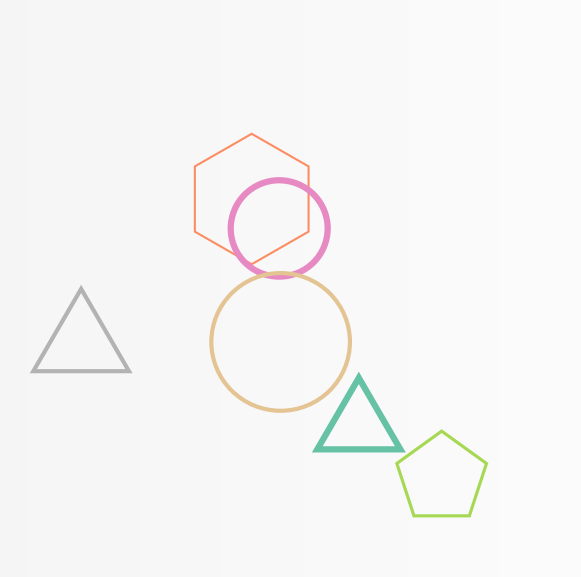[{"shape": "triangle", "thickness": 3, "radius": 0.41, "center": [0.617, 0.262]}, {"shape": "hexagon", "thickness": 1, "radius": 0.56, "center": [0.433, 0.655]}, {"shape": "circle", "thickness": 3, "radius": 0.42, "center": [0.48, 0.604]}, {"shape": "pentagon", "thickness": 1.5, "radius": 0.41, "center": [0.76, 0.172]}, {"shape": "circle", "thickness": 2, "radius": 0.6, "center": [0.483, 0.407]}, {"shape": "triangle", "thickness": 2, "radius": 0.47, "center": [0.14, 0.404]}]